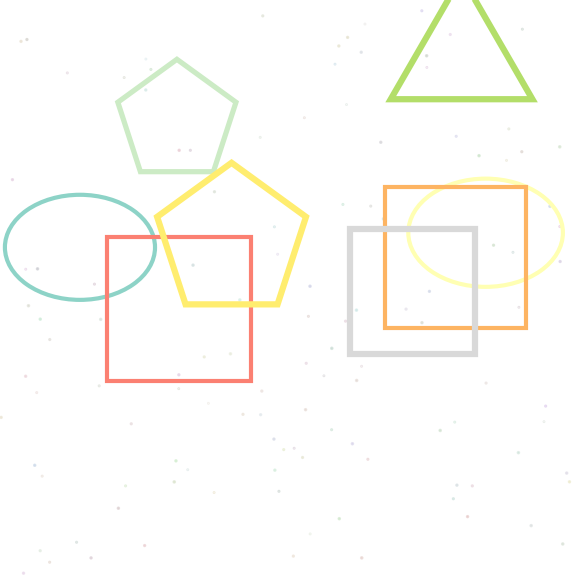[{"shape": "oval", "thickness": 2, "radius": 0.65, "center": [0.138, 0.571]}, {"shape": "oval", "thickness": 2, "radius": 0.67, "center": [0.841, 0.596]}, {"shape": "square", "thickness": 2, "radius": 0.62, "center": [0.31, 0.464]}, {"shape": "square", "thickness": 2, "radius": 0.61, "center": [0.788, 0.554]}, {"shape": "triangle", "thickness": 3, "radius": 0.71, "center": [0.799, 0.898]}, {"shape": "square", "thickness": 3, "radius": 0.54, "center": [0.714, 0.494]}, {"shape": "pentagon", "thickness": 2.5, "radius": 0.54, "center": [0.306, 0.789]}, {"shape": "pentagon", "thickness": 3, "radius": 0.68, "center": [0.401, 0.582]}]